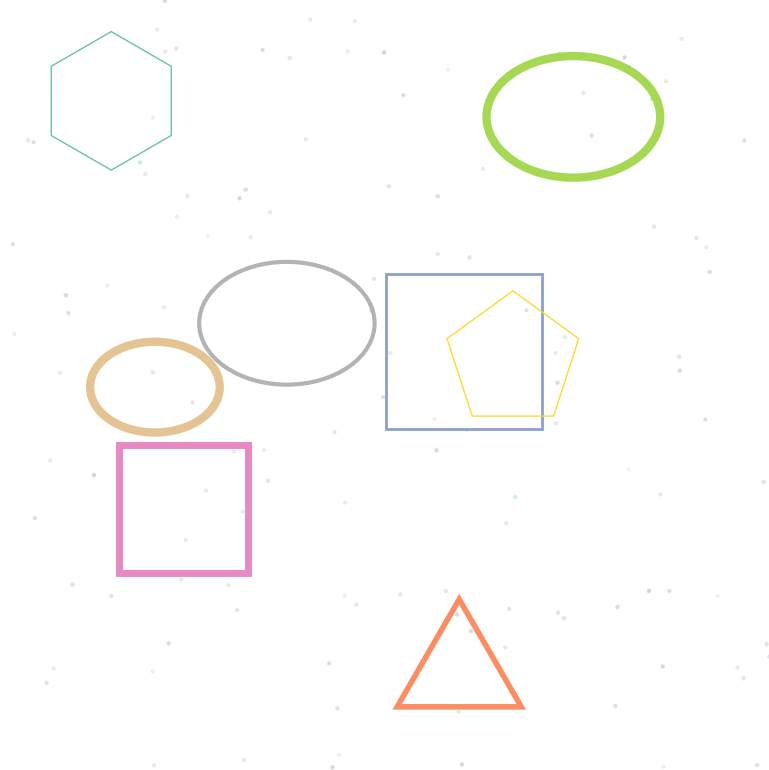[{"shape": "hexagon", "thickness": 0.5, "radius": 0.45, "center": [0.144, 0.869]}, {"shape": "triangle", "thickness": 2, "radius": 0.47, "center": [0.596, 0.129]}, {"shape": "square", "thickness": 1, "radius": 0.5, "center": [0.603, 0.544]}, {"shape": "square", "thickness": 2.5, "radius": 0.42, "center": [0.238, 0.339]}, {"shape": "oval", "thickness": 3, "radius": 0.56, "center": [0.745, 0.848]}, {"shape": "pentagon", "thickness": 0.5, "radius": 0.45, "center": [0.666, 0.532]}, {"shape": "oval", "thickness": 3, "radius": 0.42, "center": [0.201, 0.497]}, {"shape": "oval", "thickness": 1.5, "radius": 0.57, "center": [0.373, 0.58]}]